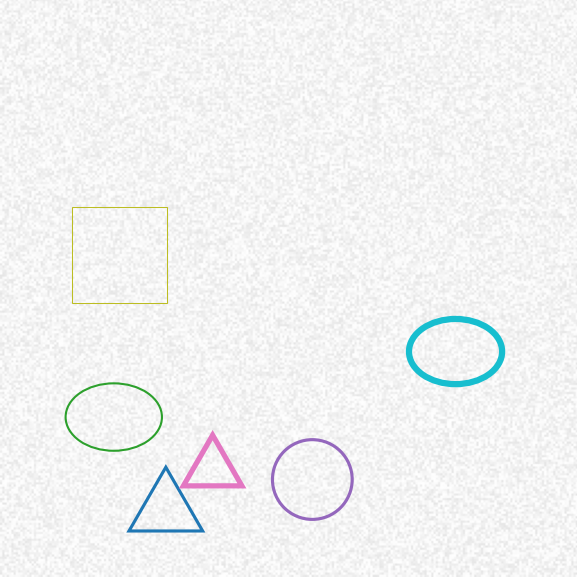[{"shape": "triangle", "thickness": 1.5, "radius": 0.37, "center": [0.287, 0.117]}, {"shape": "oval", "thickness": 1, "radius": 0.42, "center": [0.197, 0.277]}, {"shape": "circle", "thickness": 1.5, "radius": 0.35, "center": [0.541, 0.169]}, {"shape": "triangle", "thickness": 2.5, "radius": 0.29, "center": [0.368, 0.187]}, {"shape": "square", "thickness": 0.5, "radius": 0.41, "center": [0.207, 0.557]}, {"shape": "oval", "thickness": 3, "radius": 0.4, "center": [0.789, 0.39]}]